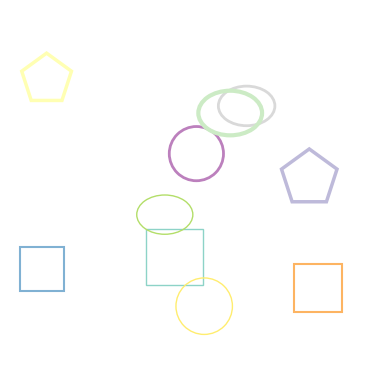[{"shape": "square", "thickness": 1, "radius": 0.37, "center": [0.453, 0.332]}, {"shape": "pentagon", "thickness": 2.5, "radius": 0.34, "center": [0.121, 0.794]}, {"shape": "pentagon", "thickness": 2.5, "radius": 0.38, "center": [0.803, 0.537]}, {"shape": "square", "thickness": 1.5, "radius": 0.29, "center": [0.108, 0.301]}, {"shape": "square", "thickness": 1.5, "radius": 0.31, "center": [0.825, 0.251]}, {"shape": "oval", "thickness": 1, "radius": 0.36, "center": [0.428, 0.443]}, {"shape": "oval", "thickness": 2, "radius": 0.37, "center": [0.641, 0.725]}, {"shape": "circle", "thickness": 2, "radius": 0.35, "center": [0.51, 0.601]}, {"shape": "oval", "thickness": 3, "radius": 0.41, "center": [0.598, 0.706]}, {"shape": "circle", "thickness": 1, "radius": 0.37, "center": [0.53, 0.205]}]